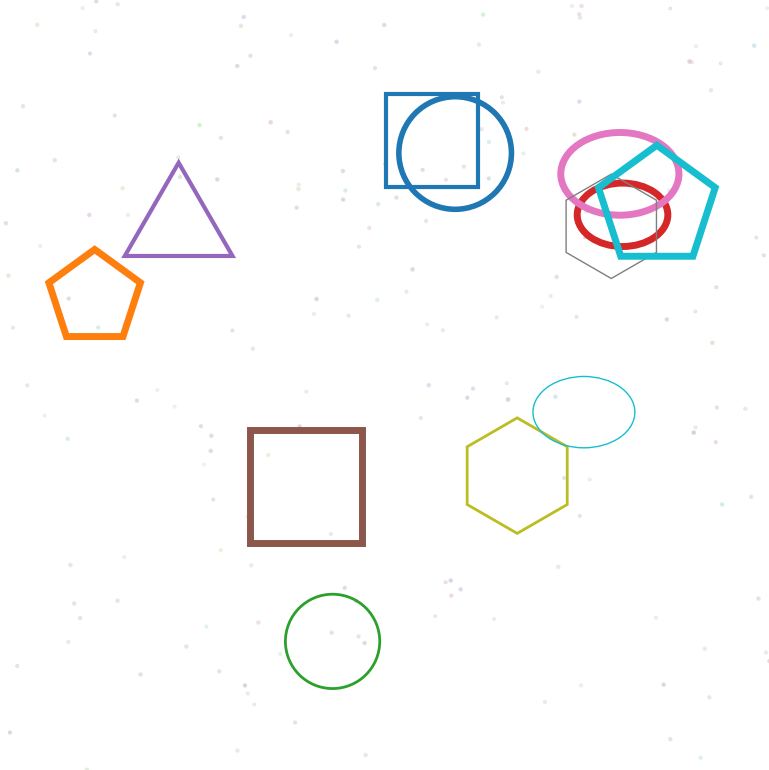[{"shape": "circle", "thickness": 2, "radius": 0.37, "center": [0.591, 0.801]}, {"shape": "square", "thickness": 1.5, "radius": 0.3, "center": [0.561, 0.817]}, {"shape": "pentagon", "thickness": 2.5, "radius": 0.31, "center": [0.123, 0.613]}, {"shape": "circle", "thickness": 1, "radius": 0.31, "center": [0.432, 0.167]}, {"shape": "oval", "thickness": 2.5, "radius": 0.29, "center": [0.808, 0.721]}, {"shape": "triangle", "thickness": 1.5, "radius": 0.4, "center": [0.232, 0.708]}, {"shape": "square", "thickness": 2.5, "radius": 0.36, "center": [0.397, 0.368]}, {"shape": "oval", "thickness": 2.5, "radius": 0.38, "center": [0.805, 0.774]}, {"shape": "hexagon", "thickness": 0.5, "radius": 0.34, "center": [0.794, 0.706]}, {"shape": "hexagon", "thickness": 1, "radius": 0.38, "center": [0.672, 0.382]}, {"shape": "oval", "thickness": 0.5, "radius": 0.33, "center": [0.758, 0.465]}, {"shape": "pentagon", "thickness": 2.5, "radius": 0.4, "center": [0.853, 0.732]}]